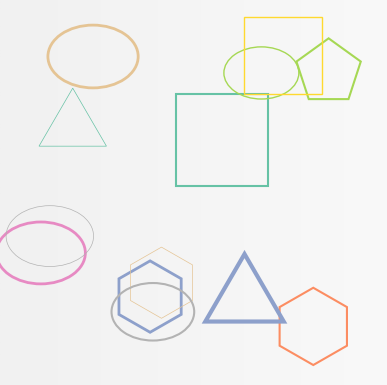[{"shape": "square", "thickness": 1.5, "radius": 0.6, "center": [0.573, 0.636]}, {"shape": "triangle", "thickness": 0.5, "radius": 0.5, "center": [0.188, 0.671]}, {"shape": "hexagon", "thickness": 1.5, "radius": 0.5, "center": [0.808, 0.152]}, {"shape": "triangle", "thickness": 3, "radius": 0.58, "center": [0.631, 0.223]}, {"shape": "hexagon", "thickness": 2, "radius": 0.46, "center": [0.387, 0.23]}, {"shape": "oval", "thickness": 2, "radius": 0.57, "center": [0.105, 0.343]}, {"shape": "oval", "thickness": 1, "radius": 0.48, "center": [0.675, 0.811]}, {"shape": "pentagon", "thickness": 1.5, "radius": 0.44, "center": [0.848, 0.813]}, {"shape": "square", "thickness": 1, "radius": 0.5, "center": [0.73, 0.855]}, {"shape": "hexagon", "thickness": 0.5, "radius": 0.46, "center": [0.417, 0.266]}, {"shape": "oval", "thickness": 2, "radius": 0.58, "center": [0.24, 0.853]}, {"shape": "oval", "thickness": 0.5, "radius": 0.56, "center": [0.129, 0.387]}, {"shape": "oval", "thickness": 1.5, "radius": 0.53, "center": [0.394, 0.19]}]